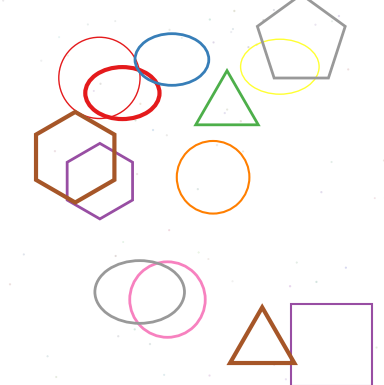[{"shape": "oval", "thickness": 3, "radius": 0.48, "center": [0.318, 0.758]}, {"shape": "circle", "thickness": 1, "radius": 0.53, "center": [0.258, 0.798]}, {"shape": "oval", "thickness": 2, "radius": 0.48, "center": [0.447, 0.845]}, {"shape": "triangle", "thickness": 2, "radius": 0.47, "center": [0.59, 0.723]}, {"shape": "square", "thickness": 1.5, "radius": 0.53, "center": [0.861, 0.104]}, {"shape": "hexagon", "thickness": 2, "radius": 0.49, "center": [0.259, 0.529]}, {"shape": "circle", "thickness": 1.5, "radius": 0.47, "center": [0.553, 0.54]}, {"shape": "oval", "thickness": 1, "radius": 0.51, "center": [0.727, 0.827]}, {"shape": "hexagon", "thickness": 3, "radius": 0.59, "center": [0.195, 0.592]}, {"shape": "triangle", "thickness": 3, "radius": 0.48, "center": [0.681, 0.105]}, {"shape": "circle", "thickness": 2, "radius": 0.49, "center": [0.435, 0.222]}, {"shape": "oval", "thickness": 2, "radius": 0.58, "center": [0.363, 0.242]}, {"shape": "pentagon", "thickness": 2, "radius": 0.6, "center": [0.783, 0.894]}]